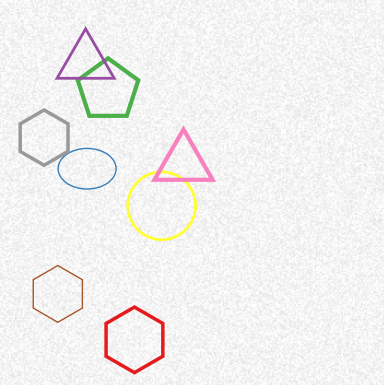[{"shape": "hexagon", "thickness": 2.5, "radius": 0.43, "center": [0.349, 0.117]}, {"shape": "oval", "thickness": 1, "radius": 0.38, "center": [0.226, 0.562]}, {"shape": "pentagon", "thickness": 3, "radius": 0.41, "center": [0.281, 0.766]}, {"shape": "triangle", "thickness": 2, "radius": 0.43, "center": [0.222, 0.84]}, {"shape": "circle", "thickness": 2, "radius": 0.44, "center": [0.42, 0.466]}, {"shape": "hexagon", "thickness": 1, "radius": 0.37, "center": [0.15, 0.237]}, {"shape": "triangle", "thickness": 3, "radius": 0.44, "center": [0.477, 0.577]}, {"shape": "hexagon", "thickness": 2.5, "radius": 0.36, "center": [0.115, 0.642]}]